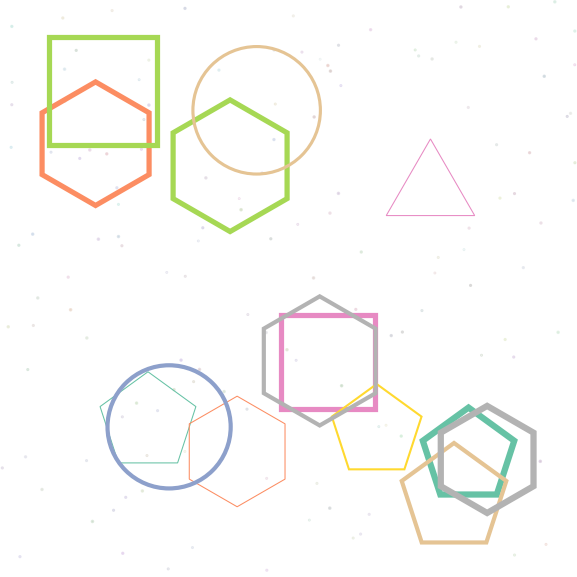[{"shape": "pentagon", "thickness": 0.5, "radius": 0.44, "center": [0.256, 0.268]}, {"shape": "pentagon", "thickness": 3, "radius": 0.42, "center": [0.811, 0.21]}, {"shape": "hexagon", "thickness": 0.5, "radius": 0.48, "center": [0.411, 0.217]}, {"shape": "hexagon", "thickness": 2.5, "radius": 0.53, "center": [0.166, 0.75]}, {"shape": "circle", "thickness": 2, "radius": 0.53, "center": [0.293, 0.26]}, {"shape": "square", "thickness": 2.5, "radius": 0.4, "center": [0.568, 0.372]}, {"shape": "triangle", "thickness": 0.5, "radius": 0.44, "center": [0.745, 0.67]}, {"shape": "hexagon", "thickness": 2.5, "radius": 0.57, "center": [0.398, 0.712]}, {"shape": "square", "thickness": 2.5, "radius": 0.47, "center": [0.178, 0.842]}, {"shape": "pentagon", "thickness": 1, "radius": 0.41, "center": [0.652, 0.252]}, {"shape": "circle", "thickness": 1.5, "radius": 0.55, "center": [0.444, 0.808]}, {"shape": "pentagon", "thickness": 2, "radius": 0.48, "center": [0.786, 0.137]}, {"shape": "hexagon", "thickness": 3, "radius": 0.46, "center": [0.844, 0.204]}, {"shape": "hexagon", "thickness": 2, "radius": 0.56, "center": [0.554, 0.374]}]